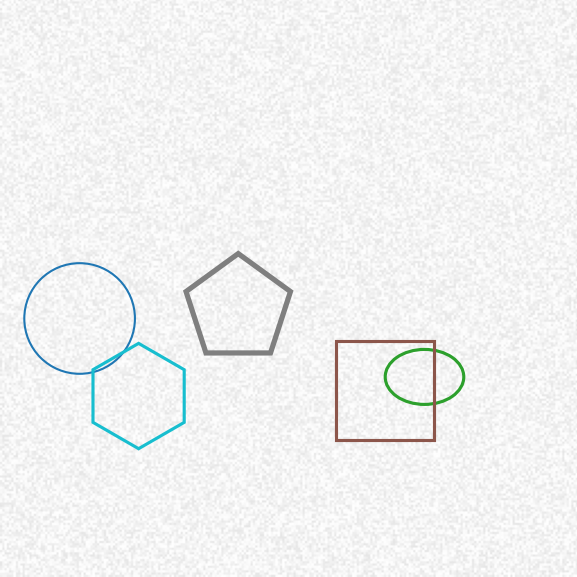[{"shape": "circle", "thickness": 1, "radius": 0.48, "center": [0.138, 0.448]}, {"shape": "oval", "thickness": 1.5, "radius": 0.34, "center": [0.735, 0.346]}, {"shape": "square", "thickness": 1.5, "radius": 0.43, "center": [0.667, 0.323]}, {"shape": "pentagon", "thickness": 2.5, "radius": 0.48, "center": [0.413, 0.465]}, {"shape": "hexagon", "thickness": 1.5, "radius": 0.46, "center": [0.24, 0.313]}]